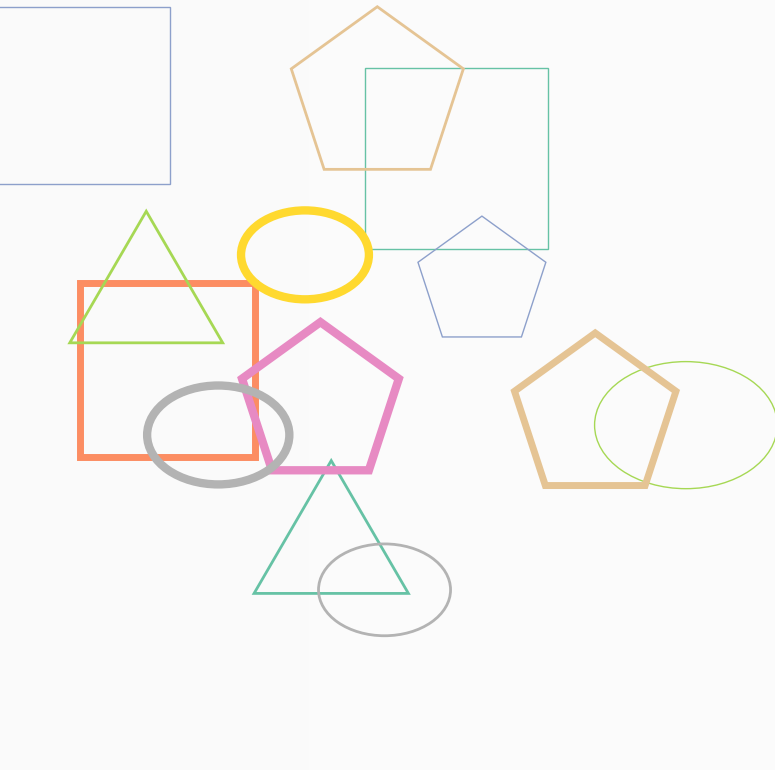[{"shape": "triangle", "thickness": 1, "radius": 0.57, "center": [0.427, 0.287]}, {"shape": "square", "thickness": 0.5, "radius": 0.59, "center": [0.589, 0.794]}, {"shape": "square", "thickness": 2.5, "radius": 0.57, "center": [0.216, 0.519]}, {"shape": "square", "thickness": 0.5, "radius": 0.57, "center": [0.105, 0.876]}, {"shape": "pentagon", "thickness": 0.5, "radius": 0.43, "center": [0.622, 0.633]}, {"shape": "pentagon", "thickness": 3, "radius": 0.53, "center": [0.413, 0.475]}, {"shape": "triangle", "thickness": 1, "radius": 0.57, "center": [0.189, 0.612]}, {"shape": "oval", "thickness": 0.5, "radius": 0.59, "center": [0.885, 0.448]}, {"shape": "oval", "thickness": 3, "radius": 0.41, "center": [0.394, 0.669]}, {"shape": "pentagon", "thickness": 2.5, "radius": 0.55, "center": [0.768, 0.458]}, {"shape": "pentagon", "thickness": 1, "radius": 0.58, "center": [0.487, 0.875]}, {"shape": "oval", "thickness": 3, "radius": 0.46, "center": [0.282, 0.435]}, {"shape": "oval", "thickness": 1, "radius": 0.43, "center": [0.496, 0.234]}]